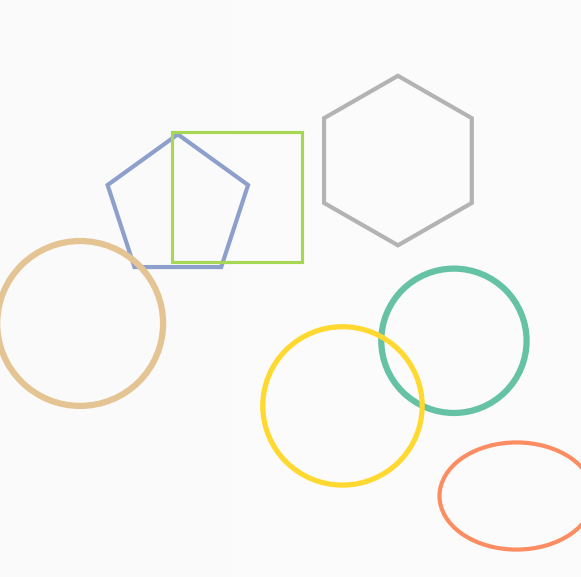[{"shape": "circle", "thickness": 3, "radius": 0.62, "center": [0.781, 0.409]}, {"shape": "oval", "thickness": 2, "radius": 0.66, "center": [0.889, 0.14]}, {"shape": "pentagon", "thickness": 2, "radius": 0.64, "center": [0.306, 0.639]}, {"shape": "square", "thickness": 1.5, "radius": 0.56, "center": [0.407, 0.658]}, {"shape": "circle", "thickness": 2.5, "radius": 0.69, "center": [0.589, 0.296]}, {"shape": "circle", "thickness": 3, "radius": 0.71, "center": [0.138, 0.439]}, {"shape": "hexagon", "thickness": 2, "radius": 0.73, "center": [0.685, 0.721]}]